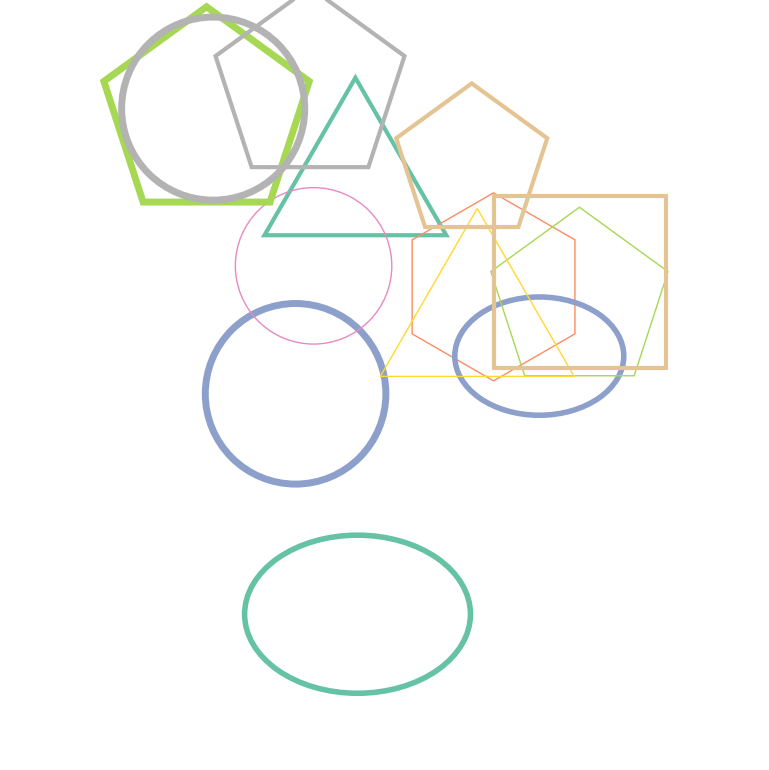[{"shape": "triangle", "thickness": 1.5, "radius": 0.68, "center": [0.462, 0.763]}, {"shape": "oval", "thickness": 2, "radius": 0.73, "center": [0.464, 0.202]}, {"shape": "hexagon", "thickness": 0.5, "radius": 0.61, "center": [0.641, 0.627]}, {"shape": "oval", "thickness": 2, "radius": 0.55, "center": [0.7, 0.538]}, {"shape": "circle", "thickness": 2.5, "radius": 0.59, "center": [0.384, 0.489]}, {"shape": "circle", "thickness": 0.5, "radius": 0.51, "center": [0.407, 0.655]}, {"shape": "pentagon", "thickness": 0.5, "radius": 0.6, "center": [0.753, 0.61]}, {"shape": "pentagon", "thickness": 2.5, "radius": 0.7, "center": [0.268, 0.851]}, {"shape": "triangle", "thickness": 0.5, "radius": 0.73, "center": [0.62, 0.584]}, {"shape": "pentagon", "thickness": 1.5, "radius": 0.52, "center": [0.613, 0.789]}, {"shape": "square", "thickness": 1.5, "radius": 0.56, "center": [0.753, 0.634]}, {"shape": "pentagon", "thickness": 1.5, "radius": 0.65, "center": [0.403, 0.887]}, {"shape": "circle", "thickness": 2.5, "radius": 0.59, "center": [0.277, 0.859]}]